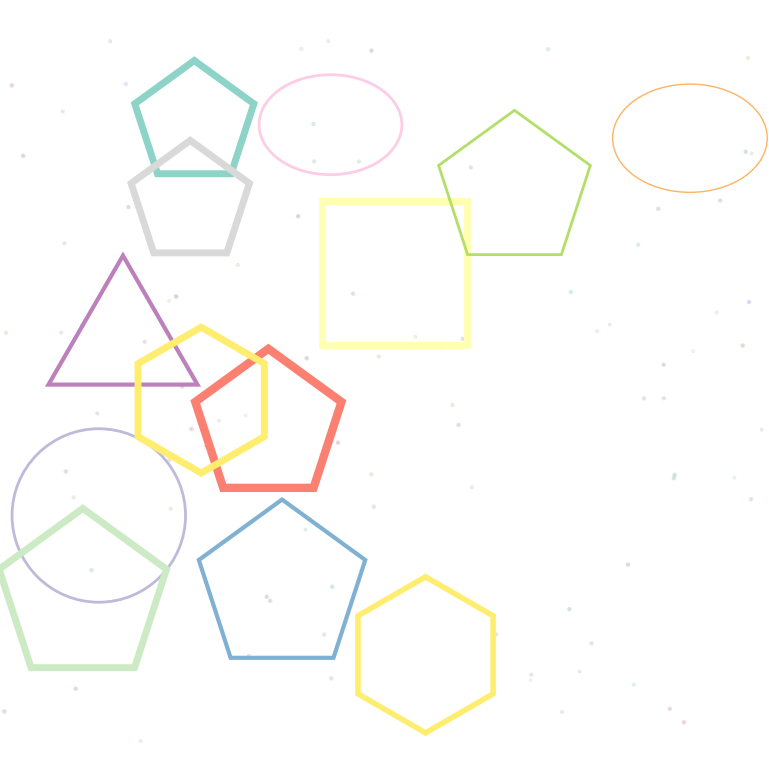[{"shape": "pentagon", "thickness": 2.5, "radius": 0.41, "center": [0.252, 0.84]}, {"shape": "square", "thickness": 2.5, "radius": 0.47, "center": [0.513, 0.646]}, {"shape": "circle", "thickness": 1, "radius": 0.56, "center": [0.128, 0.331]}, {"shape": "pentagon", "thickness": 3, "radius": 0.5, "center": [0.349, 0.447]}, {"shape": "pentagon", "thickness": 1.5, "radius": 0.57, "center": [0.366, 0.238]}, {"shape": "oval", "thickness": 0.5, "radius": 0.5, "center": [0.896, 0.821]}, {"shape": "pentagon", "thickness": 1, "radius": 0.52, "center": [0.668, 0.753]}, {"shape": "oval", "thickness": 1, "radius": 0.46, "center": [0.429, 0.838]}, {"shape": "pentagon", "thickness": 2.5, "radius": 0.4, "center": [0.247, 0.737]}, {"shape": "triangle", "thickness": 1.5, "radius": 0.56, "center": [0.16, 0.556]}, {"shape": "pentagon", "thickness": 2.5, "radius": 0.57, "center": [0.108, 0.225]}, {"shape": "hexagon", "thickness": 2, "radius": 0.51, "center": [0.553, 0.15]}, {"shape": "hexagon", "thickness": 2.5, "radius": 0.47, "center": [0.261, 0.48]}]